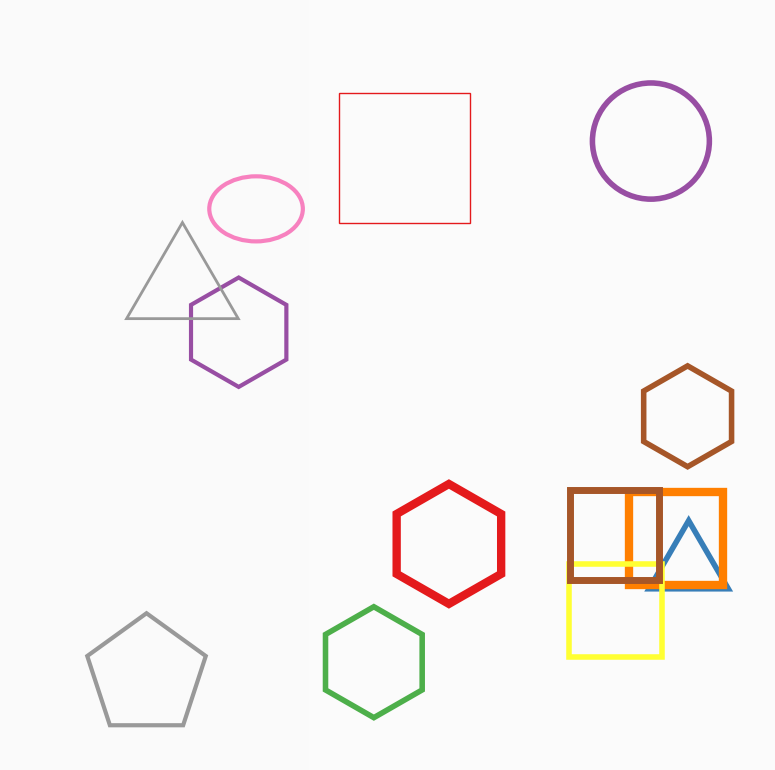[{"shape": "hexagon", "thickness": 3, "radius": 0.39, "center": [0.579, 0.294]}, {"shape": "square", "thickness": 0.5, "radius": 0.42, "center": [0.522, 0.795]}, {"shape": "triangle", "thickness": 2, "radius": 0.3, "center": [0.889, 0.265]}, {"shape": "hexagon", "thickness": 2, "radius": 0.36, "center": [0.482, 0.14]}, {"shape": "circle", "thickness": 2, "radius": 0.38, "center": [0.84, 0.817]}, {"shape": "hexagon", "thickness": 1.5, "radius": 0.36, "center": [0.308, 0.569]}, {"shape": "square", "thickness": 3, "radius": 0.3, "center": [0.872, 0.301]}, {"shape": "square", "thickness": 2, "radius": 0.3, "center": [0.794, 0.207]}, {"shape": "square", "thickness": 2.5, "radius": 0.29, "center": [0.793, 0.305]}, {"shape": "hexagon", "thickness": 2, "radius": 0.33, "center": [0.887, 0.459]}, {"shape": "oval", "thickness": 1.5, "radius": 0.3, "center": [0.33, 0.729]}, {"shape": "triangle", "thickness": 1, "radius": 0.42, "center": [0.235, 0.628]}, {"shape": "pentagon", "thickness": 1.5, "radius": 0.4, "center": [0.189, 0.123]}]